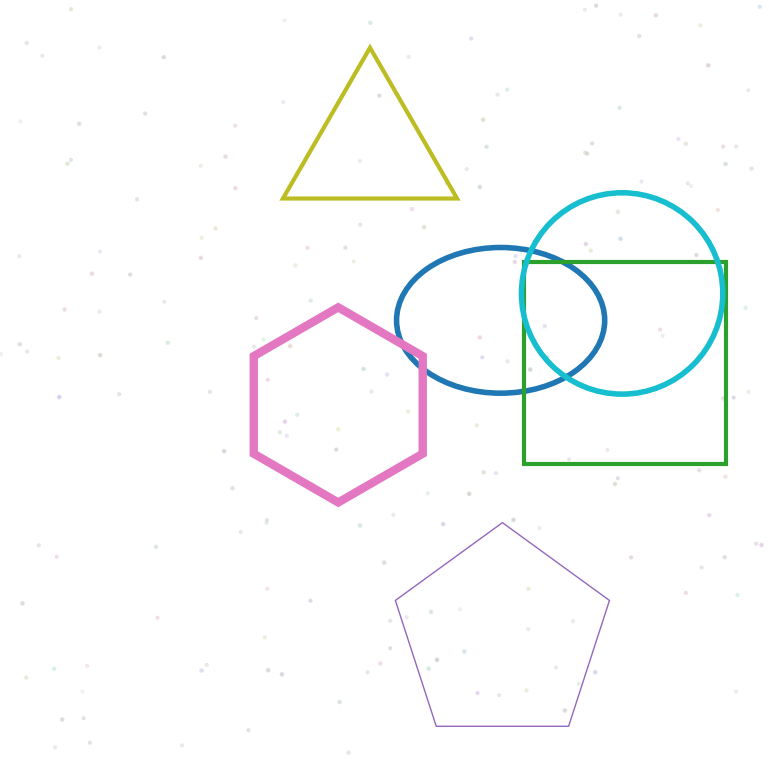[{"shape": "oval", "thickness": 2, "radius": 0.68, "center": [0.65, 0.584]}, {"shape": "square", "thickness": 1.5, "radius": 0.66, "center": [0.812, 0.528]}, {"shape": "pentagon", "thickness": 0.5, "radius": 0.73, "center": [0.652, 0.175]}, {"shape": "hexagon", "thickness": 3, "radius": 0.63, "center": [0.439, 0.474]}, {"shape": "triangle", "thickness": 1.5, "radius": 0.65, "center": [0.481, 0.807]}, {"shape": "circle", "thickness": 2, "radius": 0.65, "center": [0.808, 0.619]}]